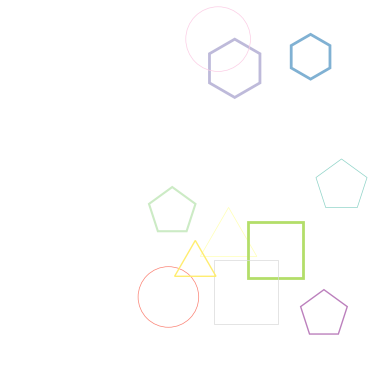[{"shape": "pentagon", "thickness": 0.5, "radius": 0.35, "center": [0.887, 0.517]}, {"shape": "triangle", "thickness": 0.5, "radius": 0.42, "center": [0.594, 0.376]}, {"shape": "hexagon", "thickness": 2, "radius": 0.38, "center": [0.61, 0.823]}, {"shape": "circle", "thickness": 0.5, "radius": 0.39, "center": [0.437, 0.229]}, {"shape": "hexagon", "thickness": 2, "radius": 0.29, "center": [0.807, 0.853]}, {"shape": "square", "thickness": 2, "radius": 0.36, "center": [0.715, 0.351]}, {"shape": "circle", "thickness": 0.5, "radius": 0.42, "center": [0.567, 0.898]}, {"shape": "square", "thickness": 0.5, "radius": 0.42, "center": [0.64, 0.242]}, {"shape": "pentagon", "thickness": 1, "radius": 0.32, "center": [0.841, 0.184]}, {"shape": "pentagon", "thickness": 1.5, "radius": 0.32, "center": [0.447, 0.451]}, {"shape": "triangle", "thickness": 1, "radius": 0.31, "center": [0.507, 0.313]}]